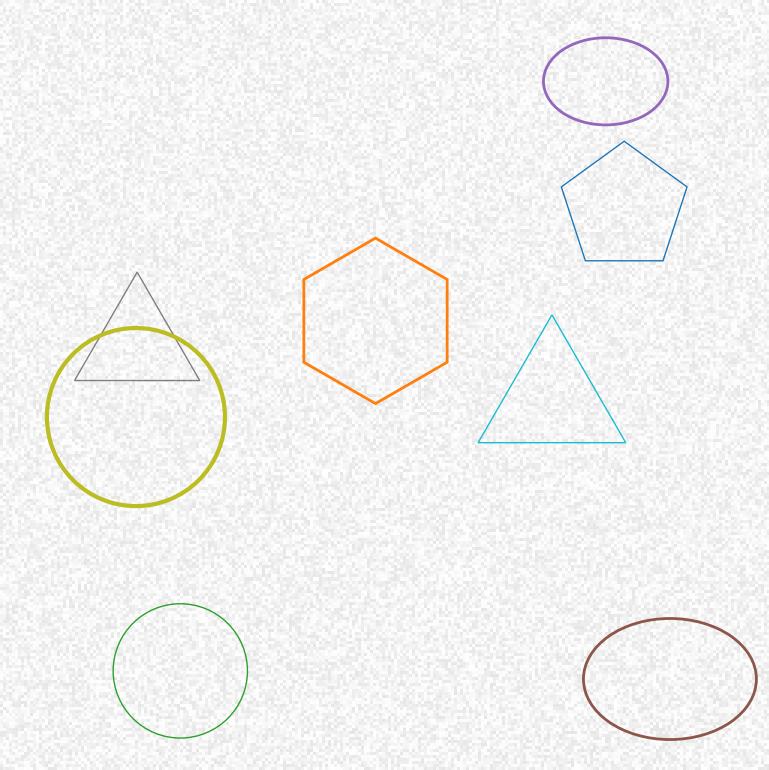[{"shape": "pentagon", "thickness": 0.5, "radius": 0.43, "center": [0.811, 0.731]}, {"shape": "hexagon", "thickness": 1, "radius": 0.54, "center": [0.488, 0.583]}, {"shape": "circle", "thickness": 0.5, "radius": 0.44, "center": [0.234, 0.129]}, {"shape": "oval", "thickness": 1, "radius": 0.4, "center": [0.787, 0.894]}, {"shape": "oval", "thickness": 1, "radius": 0.56, "center": [0.87, 0.118]}, {"shape": "triangle", "thickness": 0.5, "radius": 0.47, "center": [0.178, 0.553]}, {"shape": "circle", "thickness": 1.5, "radius": 0.58, "center": [0.177, 0.458]}, {"shape": "triangle", "thickness": 0.5, "radius": 0.55, "center": [0.717, 0.48]}]